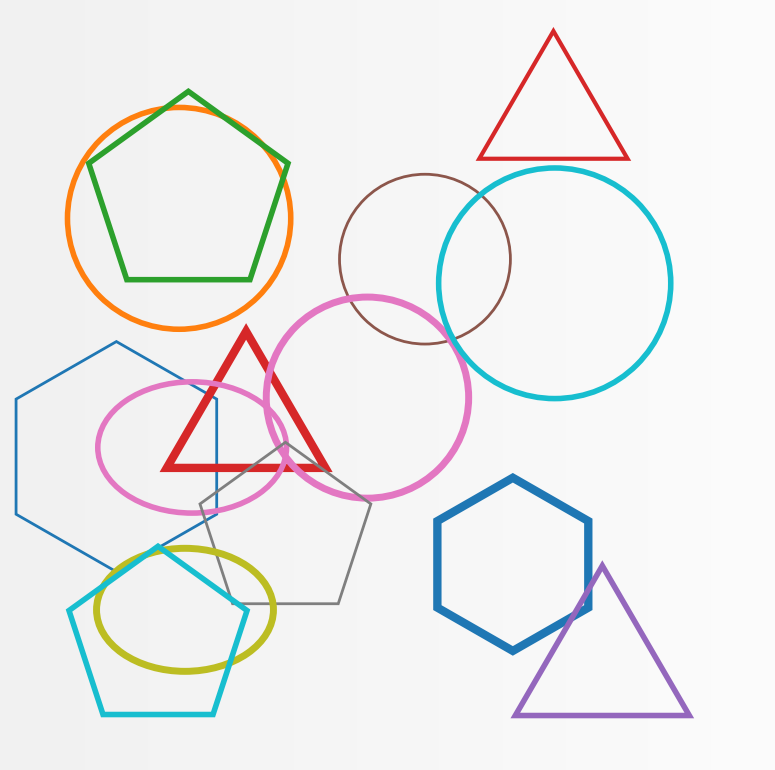[{"shape": "hexagon", "thickness": 1, "radius": 0.75, "center": [0.15, 0.407]}, {"shape": "hexagon", "thickness": 3, "radius": 0.56, "center": [0.662, 0.267]}, {"shape": "circle", "thickness": 2, "radius": 0.72, "center": [0.231, 0.716]}, {"shape": "pentagon", "thickness": 2, "radius": 0.68, "center": [0.243, 0.746]}, {"shape": "triangle", "thickness": 3, "radius": 0.59, "center": [0.318, 0.451]}, {"shape": "triangle", "thickness": 1.5, "radius": 0.55, "center": [0.714, 0.849]}, {"shape": "triangle", "thickness": 2, "radius": 0.65, "center": [0.777, 0.136]}, {"shape": "circle", "thickness": 1, "radius": 0.55, "center": [0.548, 0.663]}, {"shape": "circle", "thickness": 2.5, "radius": 0.65, "center": [0.474, 0.484]}, {"shape": "oval", "thickness": 2, "radius": 0.61, "center": [0.248, 0.419]}, {"shape": "pentagon", "thickness": 1, "radius": 0.58, "center": [0.368, 0.31]}, {"shape": "oval", "thickness": 2.5, "radius": 0.57, "center": [0.239, 0.208]}, {"shape": "circle", "thickness": 2, "radius": 0.75, "center": [0.716, 0.632]}, {"shape": "pentagon", "thickness": 2, "radius": 0.6, "center": [0.204, 0.17]}]